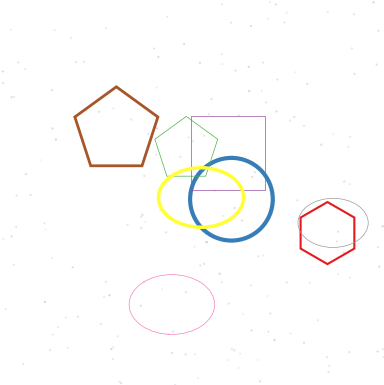[{"shape": "hexagon", "thickness": 1.5, "radius": 0.4, "center": [0.851, 0.395]}, {"shape": "circle", "thickness": 3, "radius": 0.54, "center": [0.601, 0.483]}, {"shape": "pentagon", "thickness": 0.5, "radius": 0.43, "center": [0.484, 0.612]}, {"shape": "square", "thickness": 0.5, "radius": 0.48, "center": [0.592, 0.602]}, {"shape": "oval", "thickness": 2.5, "radius": 0.55, "center": [0.522, 0.487]}, {"shape": "pentagon", "thickness": 2, "radius": 0.57, "center": [0.302, 0.661]}, {"shape": "oval", "thickness": 0.5, "radius": 0.55, "center": [0.446, 0.209]}, {"shape": "oval", "thickness": 0.5, "radius": 0.46, "center": [0.865, 0.421]}]